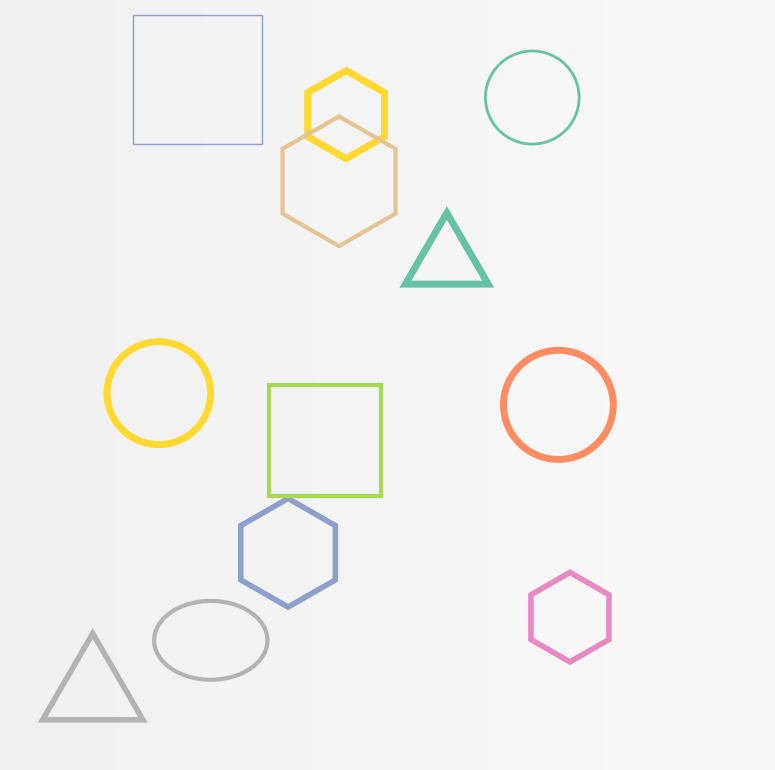[{"shape": "triangle", "thickness": 2.5, "radius": 0.31, "center": [0.577, 0.662]}, {"shape": "circle", "thickness": 1, "radius": 0.3, "center": [0.687, 0.873]}, {"shape": "circle", "thickness": 2.5, "radius": 0.35, "center": [0.721, 0.474]}, {"shape": "square", "thickness": 0.5, "radius": 0.42, "center": [0.255, 0.896]}, {"shape": "hexagon", "thickness": 2, "radius": 0.35, "center": [0.372, 0.282]}, {"shape": "hexagon", "thickness": 2, "radius": 0.29, "center": [0.735, 0.198]}, {"shape": "square", "thickness": 1.5, "radius": 0.36, "center": [0.419, 0.428]}, {"shape": "circle", "thickness": 2.5, "radius": 0.33, "center": [0.205, 0.489]}, {"shape": "hexagon", "thickness": 2.5, "radius": 0.29, "center": [0.447, 0.851]}, {"shape": "hexagon", "thickness": 1.5, "radius": 0.42, "center": [0.437, 0.765]}, {"shape": "triangle", "thickness": 2, "radius": 0.37, "center": [0.12, 0.103]}, {"shape": "oval", "thickness": 1.5, "radius": 0.37, "center": [0.272, 0.168]}]